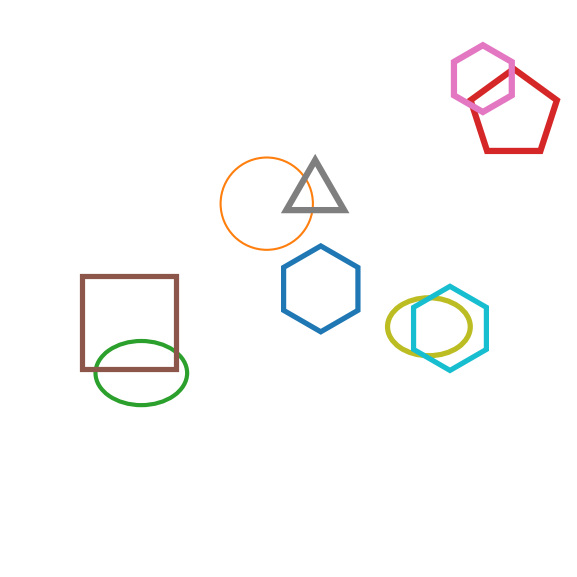[{"shape": "hexagon", "thickness": 2.5, "radius": 0.37, "center": [0.555, 0.499]}, {"shape": "circle", "thickness": 1, "radius": 0.4, "center": [0.462, 0.646]}, {"shape": "oval", "thickness": 2, "radius": 0.4, "center": [0.245, 0.353]}, {"shape": "pentagon", "thickness": 3, "radius": 0.39, "center": [0.89, 0.801]}, {"shape": "square", "thickness": 2.5, "radius": 0.41, "center": [0.224, 0.441]}, {"shape": "hexagon", "thickness": 3, "radius": 0.29, "center": [0.836, 0.863]}, {"shape": "triangle", "thickness": 3, "radius": 0.29, "center": [0.546, 0.664]}, {"shape": "oval", "thickness": 2.5, "radius": 0.36, "center": [0.743, 0.433]}, {"shape": "hexagon", "thickness": 2.5, "radius": 0.36, "center": [0.779, 0.431]}]